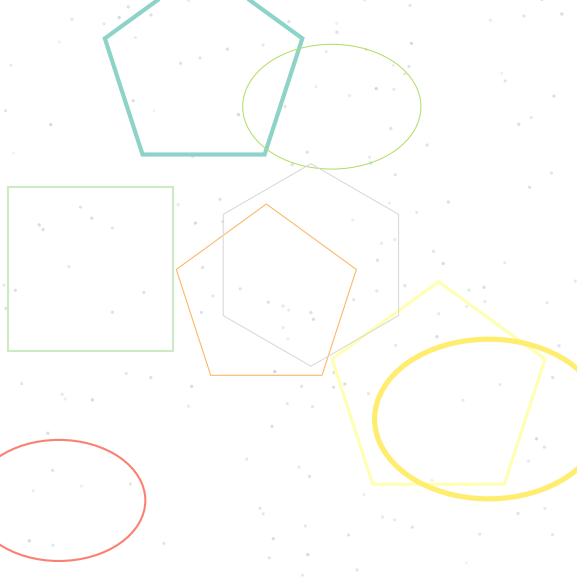[{"shape": "pentagon", "thickness": 2, "radius": 0.9, "center": [0.353, 0.877]}, {"shape": "pentagon", "thickness": 1.5, "radius": 0.97, "center": [0.759, 0.317]}, {"shape": "oval", "thickness": 1, "radius": 0.75, "center": [0.102, 0.133]}, {"shape": "pentagon", "thickness": 0.5, "radius": 0.82, "center": [0.461, 0.482]}, {"shape": "oval", "thickness": 0.5, "radius": 0.77, "center": [0.575, 0.814]}, {"shape": "hexagon", "thickness": 0.5, "radius": 0.88, "center": [0.538, 0.54]}, {"shape": "square", "thickness": 1, "radius": 0.71, "center": [0.157, 0.533]}, {"shape": "oval", "thickness": 2.5, "radius": 0.99, "center": [0.846, 0.274]}]